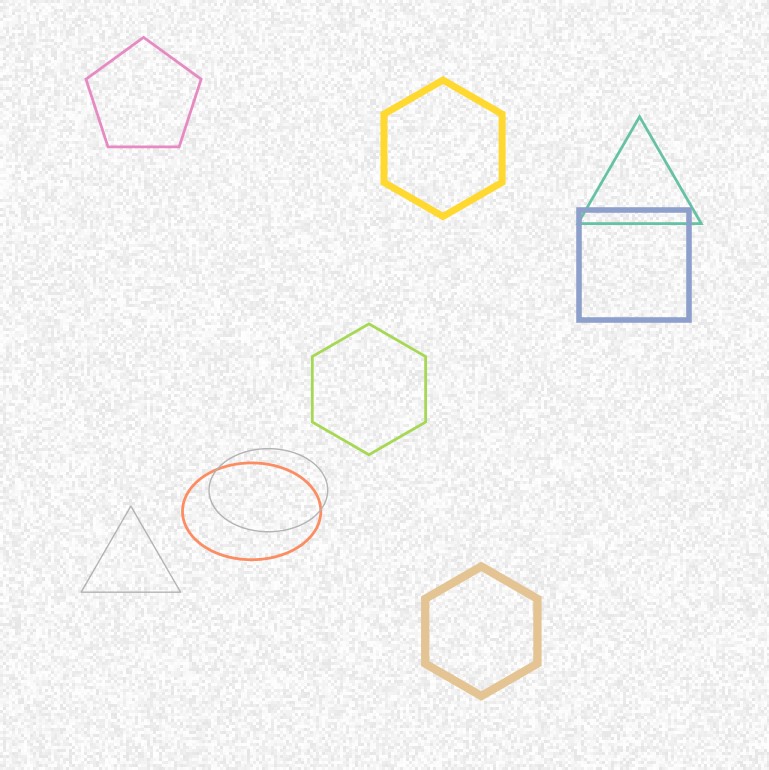[{"shape": "triangle", "thickness": 1, "radius": 0.46, "center": [0.831, 0.756]}, {"shape": "oval", "thickness": 1, "radius": 0.45, "center": [0.327, 0.336]}, {"shape": "square", "thickness": 2, "radius": 0.36, "center": [0.823, 0.656]}, {"shape": "pentagon", "thickness": 1, "radius": 0.39, "center": [0.186, 0.873]}, {"shape": "hexagon", "thickness": 1, "radius": 0.42, "center": [0.479, 0.494]}, {"shape": "hexagon", "thickness": 2.5, "radius": 0.44, "center": [0.575, 0.807]}, {"shape": "hexagon", "thickness": 3, "radius": 0.42, "center": [0.625, 0.18]}, {"shape": "triangle", "thickness": 0.5, "radius": 0.37, "center": [0.17, 0.268]}, {"shape": "oval", "thickness": 0.5, "radius": 0.39, "center": [0.349, 0.363]}]